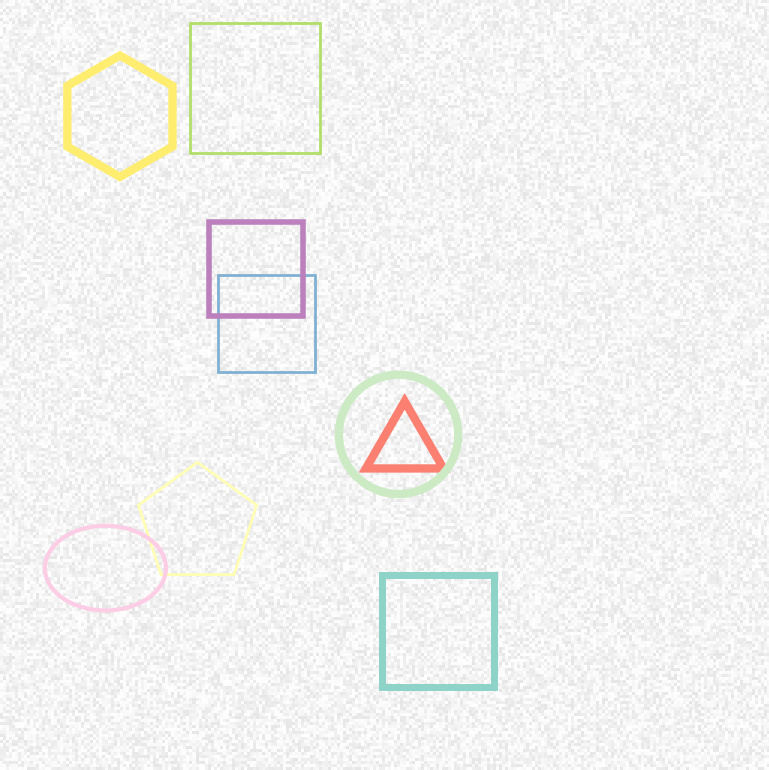[{"shape": "square", "thickness": 2.5, "radius": 0.36, "center": [0.569, 0.181]}, {"shape": "pentagon", "thickness": 1, "radius": 0.4, "center": [0.257, 0.319]}, {"shape": "triangle", "thickness": 3, "radius": 0.29, "center": [0.526, 0.421]}, {"shape": "square", "thickness": 1, "radius": 0.31, "center": [0.346, 0.579]}, {"shape": "square", "thickness": 1, "radius": 0.42, "center": [0.332, 0.886]}, {"shape": "oval", "thickness": 1.5, "radius": 0.39, "center": [0.137, 0.262]}, {"shape": "square", "thickness": 2, "radius": 0.31, "center": [0.332, 0.651]}, {"shape": "circle", "thickness": 3, "radius": 0.39, "center": [0.518, 0.436]}, {"shape": "hexagon", "thickness": 3, "radius": 0.39, "center": [0.156, 0.849]}]